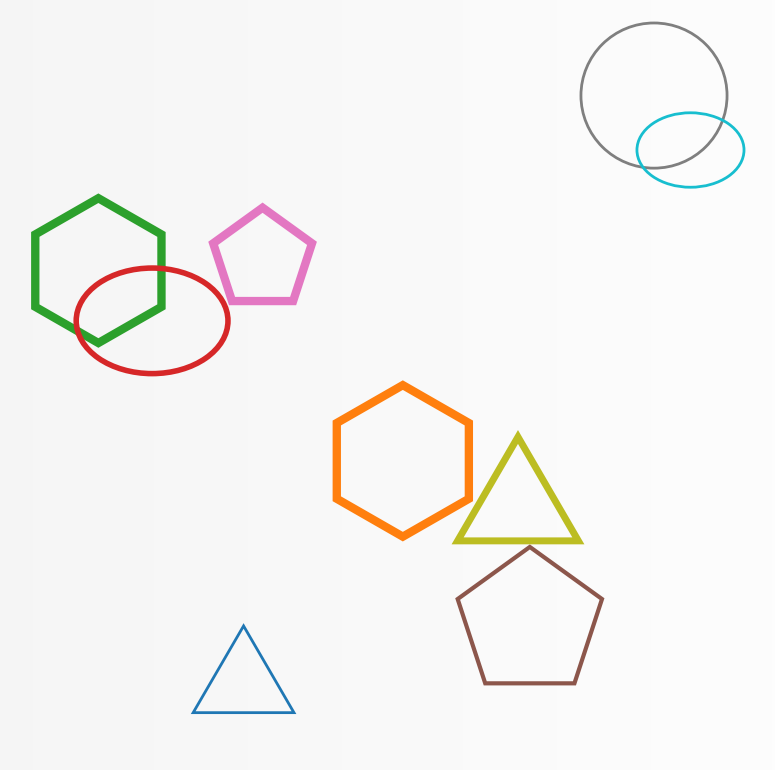[{"shape": "triangle", "thickness": 1, "radius": 0.38, "center": [0.314, 0.112]}, {"shape": "hexagon", "thickness": 3, "radius": 0.49, "center": [0.52, 0.401]}, {"shape": "hexagon", "thickness": 3, "radius": 0.47, "center": [0.127, 0.649]}, {"shape": "oval", "thickness": 2, "radius": 0.49, "center": [0.196, 0.583]}, {"shape": "pentagon", "thickness": 1.5, "radius": 0.49, "center": [0.684, 0.192]}, {"shape": "pentagon", "thickness": 3, "radius": 0.34, "center": [0.339, 0.663]}, {"shape": "circle", "thickness": 1, "radius": 0.47, "center": [0.844, 0.876]}, {"shape": "triangle", "thickness": 2.5, "radius": 0.45, "center": [0.668, 0.343]}, {"shape": "oval", "thickness": 1, "radius": 0.35, "center": [0.891, 0.805]}]